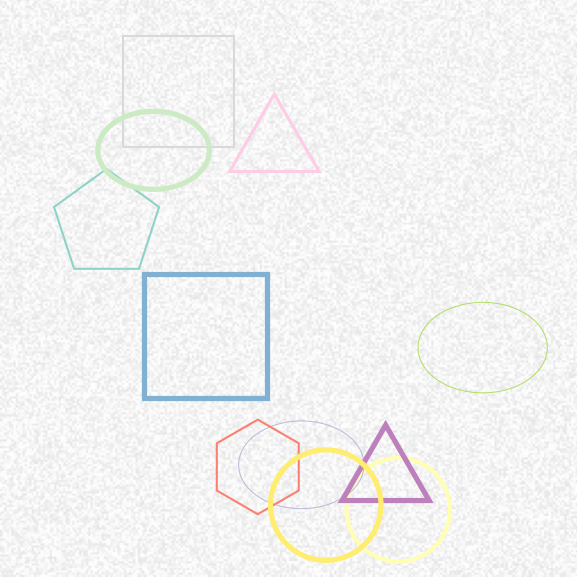[{"shape": "pentagon", "thickness": 1, "radius": 0.48, "center": [0.185, 0.611]}, {"shape": "circle", "thickness": 2, "radius": 0.45, "center": [0.69, 0.116]}, {"shape": "oval", "thickness": 0.5, "radius": 0.54, "center": [0.522, 0.194]}, {"shape": "hexagon", "thickness": 1, "radius": 0.41, "center": [0.446, 0.191]}, {"shape": "square", "thickness": 2.5, "radius": 0.54, "center": [0.356, 0.418]}, {"shape": "oval", "thickness": 0.5, "radius": 0.56, "center": [0.836, 0.397]}, {"shape": "triangle", "thickness": 1.5, "radius": 0.45, "center": [0.475, 0.747]}, {"shape": "square", "thickness": 1, "radius": 0.48, "center": [0.309, 0.841]}, {"shape": "triangle", "thickness": 2.5, "radius": 0.44, "center": [0.668, 0.176]}, {"shape": "oval", "thickness": 2.5, "radius": 0.48, "center": [0.266, 0.739]}, {"shape": "circle", "thickness": 2.5, "radius": 0.48, "center": [0.564, 0.125]}]